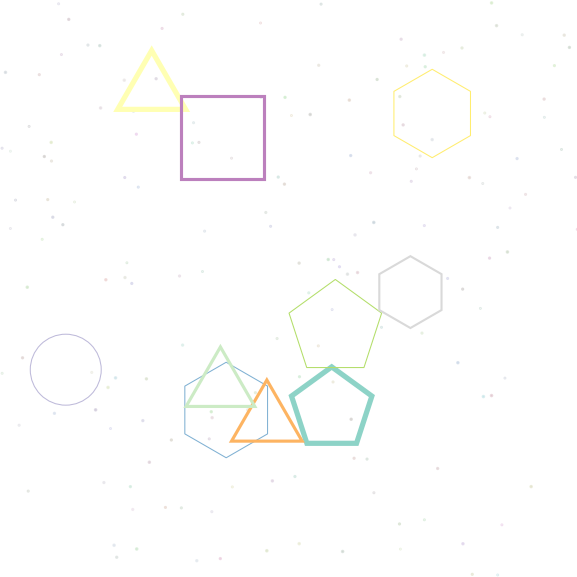[{"shape": "pentagon", "thickness": 2.5, "radius": 0.37, "center": [0.574, 0.291]}, {"shape": "triangle", "thickness": 2.5, "radius": 0.34, "center": [0.263, 0.844]}, {"shape": "circle", "thickness": 0.5, "radius": 0.31, "center": [0.114, 0.359]}, {"shape": "hexagon", "thickness": 0.5, "radius": 0.41, "center": [0.392, 0.289]}, {"shape": "triangle", "thickness": 1.5, "radius": 0.35, "center": [0.462, 0.271]}, {"shape": "pentagon", "thickness": 0.5, "radius": 0.42, "center": [0.581, 0.431]}, {"shape": "hexagon", "thickness": 1, "radius": 0.31, "center": [0.711, 0.493]}, {"shape": "square", "thickness": 1.5, "radius": 0.36, "center": [0.385, 0.76]}, {"shape": "triangle", "thickness": 1.5, "radius": 0.34, "center": [0.382, 0.33]}, {"shape": "hexagon", "thickness": 0.5, "radius": 0.38, "center": [0.748, 0.803]}]